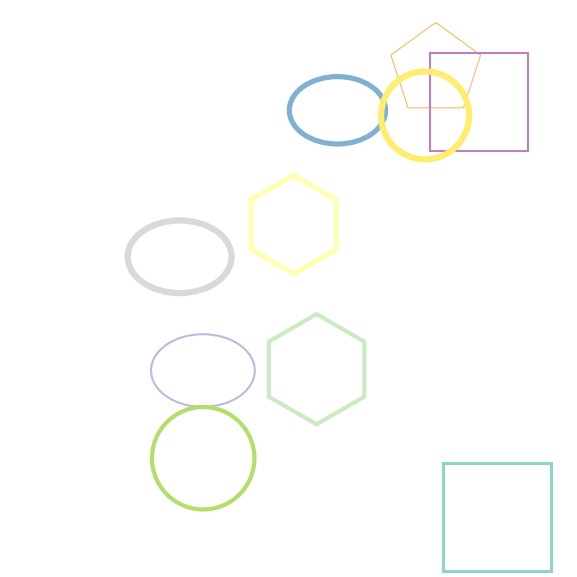[{"shape": "square", "thickness": 1.5, "radius": 0.47, "center": [0.861, 0.104]}, {"shape": "hexagon", "thickness": 2.5, "radius": 0.43, "center": [0.509, 0.61]}, {"shape": "oval", "thickness": 1, "radius": 0.45, "center": [0.351, 0.358]}, {"shape": "oval", "thickness": 2.5, "radius": 0.42, "center": [0.584, 0.808]}, {"shape": "pentagon", "thickness": 0.5, "radius": 0.41, "center": [0.755, 0.879]}, {"shape": "circle", "thickness": 2, "radius": 0.44, "center": [0.352, 0.206]}, {"shape": "oval", "thickness": 3, "radius": 0.45, "center": [0.311, 0.555]}, {"shape": "square", "thickness": 1, "radius": 0.43, "center": [0.83, 0.822]}, {"shape": "hexagon", "thickness": 2, "radius": 0.48, "center": [0.548, 0.36]}, {"shape": "circle", "thickness": 3, "radius": 0.38, "center": [0.736, 0.799]}]